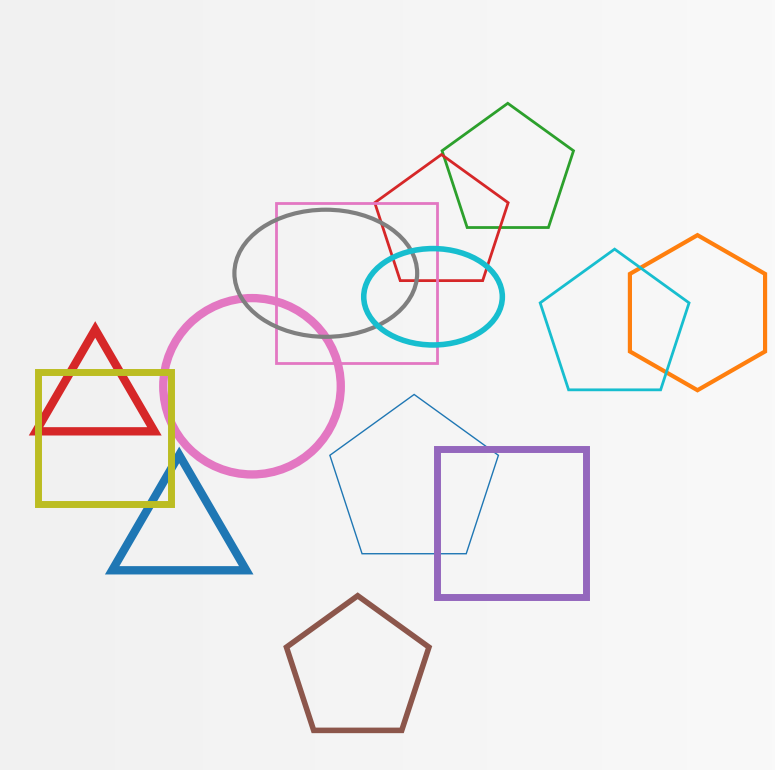[{"shape": "pentagon", "thickness": 0.5, "radius": 0.57, "center": [0.534, 0.373]}, {"shape": "triangle", "thickness": 3, "radius": 0.5, "center": [0.231, 0.309]}, {"shape": "hexagon", "thickness": 1.5, "radius": 0.5, "center": [0.9, 0.594]}, {"shape": "pentagon", "thickness": 1, "radius": 0.45, "center": [0.655, 0.777]}, {"shape": "pentagon", "thickness": 1, "radius": 0.45, "center": [0.57, 0.709]}, {"shape": "triangle", "thickness": 3, "radius": 0.44, "center": [0.123, 0.484]}, {"shape": "square", "thickness": 2.5, "radius": 0.48, "center": [0.659, 0.32]}, {"shape": "pentagon", "thickness": 2, "radius": 0.48, "center": [0.462, 0.13]}, {"shape": "square", "thickness": 1, "radius": 0.52, "center": [0.46, 0.632]}, {"shape": "circle", "thickness": 3, "radius": 0.57, "center": [0.325, 0.498]}, {"shape": "oval", "thickness": 1.5, "radius": 0.59, "center": [0.42, 0.645]}, {"shape": "square", "thickness": 2.5, "radius": 0.43, "center": [0.134, 0.431]}, {"shape": "pentagon", "thickness": 1, "radius": 0.51, "center": [0.793, 0.575]}, {"shape": "oval", "thickness": 2, "radius": 0.45, "center": [0.559, 0.615]}]